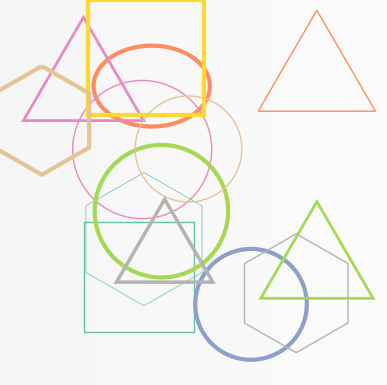[{"shape": "hexagon", "thickness": 0.5, "radius": 0.86, "center": [0.372, 0.379]}, {"shape": "square", "thickness": 1, "radius": 0.71, "center": [0.358, 0.28]}, {"shape": "oval", "thickness": 3, "radius": 0.75, "center": [0.392, 0.776]}, {"shape": "triangle", "thickness": 1, "radius": 0.87, "center": [0.818, 0.798]}, {"shape": "circle", "thickness": 3, "radius": 0.72, "center": [0.648, 0.209]}, {"shape": "triangle", "thickness": 2, "radius": 0.89, "center": [0.215, 0.776]}, {"shape": "circle", "thickness": 1, "radius": 0.9, "center": [0.367, 0.612]}, {"shape": "triangle", "thickness": 2, "radius": 0.84, "center": [0.818, 0.309]}, {"shape": "circle", "thickness": 3, "radius": 0.86, "center": [0.417, 0.451]}, {"shape": "square", "thickness": 3, "radius": 0.75, "center": [0.377, 0.85]}, {"shape": "hexagon", "thickness": 3, "radius": 0.71, "center": [0.108, 0.687]}, {"shape": "circle", "thickness": 1, "radius": 0.69, "center": [0.486, 0.613]}, {"shape": "hexagon", "thickness": 1, "radius": 0.77, "center": [0.765, 0.238]}, {"shape": "triangle", "thickness": 2.5, "radius": 0.72, "center": [0.425, 0.339]}]